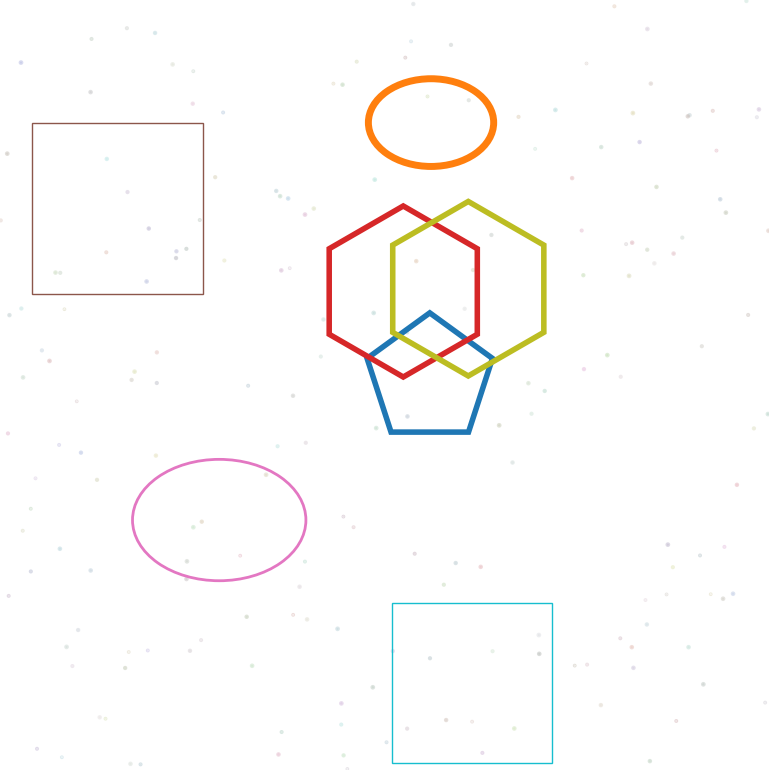[{"shape": "pentagon", "thickness": 2, "radius": 0.43, "center": [0.558, 0.508]}, {"shape": "oval", "thickness": 2.5, "radius": 0.41, "center": [0.56, 0.841]}, {"shape": "hexagon", "thickness": 2, "radius": 0.56, "center": [0.524, 0.621]}, {"shape": "square", "thickness": 0.5, "radius": 0.55, "center": [0.153, 0.73]}, {"shape": "oval", "thickness": 1, "radius": 0.56, "center": [0.285, 0.325]}, {"shape": "hexagon", "thickness": 2, "radius": 0.57, "center": [0.608, 0.625]}, {"shape": "square", "thickness": 0.5, "radius": 0.52, "center": [0.613, 0.113]}]